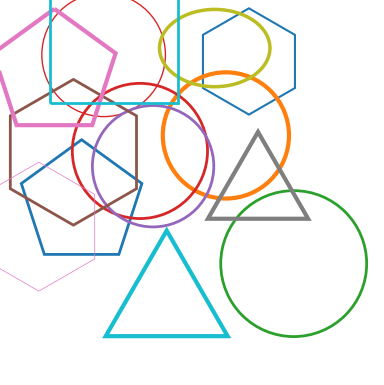[{"shape": "pentagon", "thickness": 2, "radius": 0.82, "center": [0.212, 0.472]}, {"shape": "hexagon", "thickness": 1.5, "radius": 0.69, "center": [0.647, 0.84]}, {"shape": "circle", "thickness": 3, "radius": 0.82, "center": [0.587, 0.648]}, {"shape": "circle", "thickness": 2, "radius": 0.95, "center": [0.763, 0.315]}, {"shape": "circle", "thickness": 1, "radius": 0.8, "center": [0.269, 0.858]}, {"shape": "circle", "thickness": 2, "radius": 0.88, "center": [0.363, 0.608]}, {"shape": "circle", "thickness": 2, "radius": 0.79, "center": [0.398, 0.568]}, {"shape": "hexagon", "thickness": 2, "radius": 0.95, "center": [0.191, 0.604]}, {"shape": "pentagon", "thickness": 3, "radius": 0.84, "center": [0.141, 0.81]}, {"shape": "hexagon", "thickness": 0.5, "radius": 0.84, "center": [0.101, 0.411]}, {"shape": "triangle", "thickness": 3, "radius": 0.75, "center": [0.67, 0.507]}, {"shape": "oval", "thickness": 2.5, "radius": 0.72, "center": [0.558, 0.875]}, {"shape": "square", "thickness": 2, "radius": 0.83, "center": [0.296, 0.898]}, {"shape": "triangle", "thickness": 3, "radius": 0.91, "center": [0.433, 0.218]}]